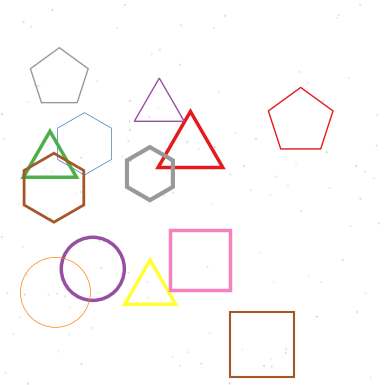[{"shape": "pentagon", "thickness": 1, "radius": 0.44, "center": [0.781, 0.685]}, {"shape": "triangle", "thickness": 2.5, "radius": 0.48, "center": [0.495, 0.613]}, {"shape": "hexagon", "thickness": 0.5, "radius": 0.41, "center": [0.219, 0.626]}, {"shape": "triangle", "thickness": 2.5, "radius": 0.4, "center": [0.13, 0.579]}, {"shape": "circle", "thickness": 2.5, "radius": 0.41, "center": [0.241, 0.302]}, {"shape": "triangle", "thickness": 1, "radius": 0.37, "center": [0.414, 0.722]}, {"shape": "circle", "thickness": 0.5, "radius": 0.45, "center": [0.144, 0.241]}, {"shape": "triangle", "thickness": 2.5, "radius": 0.38, "center": [0.39, 0.248]}, {"shape": "square", "thickness": 1.5, "radius": 0.42, "center": [0.68, 0.105]}, {"shape": "hexagon", "thickness": 2, "radius": 0.45, "center": [0.14, 0.512]}, {"shape": "square", "thickness": 2.5, "radius": 0.39, "center": [0.519, 0.326]}, {"shape": "hexagon", "thickness": 3, "radius": 0.34, "center": [0.389, 0.549]}, {"shape": "pentagon", "thickness": 1, "radius": 0.39, "center": [0.154, 0.797]}]